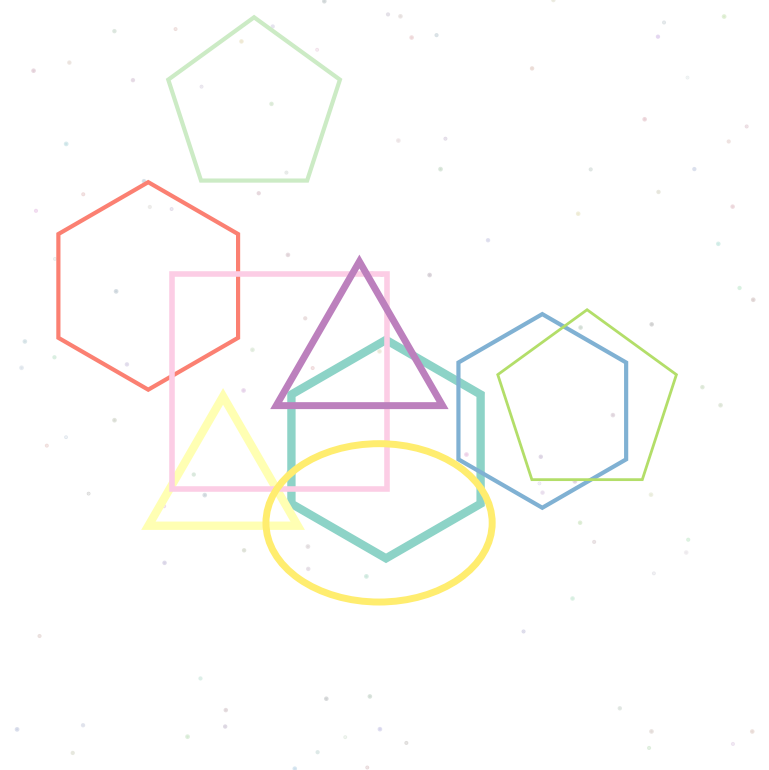[{"shape": "hexagon", "thickness": 3, "radius": 0.71, "center": [0.501, 0.417]}, {"shape": "triangle", "thickness": 3, "radius": 0.56, "center": [0.29, 0.373]}, {"shape": "hexagon", "thickness": 1.5, "radius": 0.67, "center": [0.193, 0.629]}, {"shape": "hexagon", "thickness": 1.5, "radius": 0.63, "center": [0.704, 0.466]}, {"shape": "pentagon", "thickness": 1, "radius": 0.61, "center": [0.762, 0.476]}, {"shape": "square", "thickness": 2, "radius": 0.7, "center": [0.363, 0.505]}, {"shape": "triangle", "thickness": 2.5, "radius": 0.62, "center": [0.467, 0.536]}, {"shape": "pentagon", "thickness": 1.5, "radius": 0.59, "center": [0.33, 0.86]}, {"shape": "oval", "thickness": 2.5, "radius": 0.73, "center": [0.492, 0.321]}]